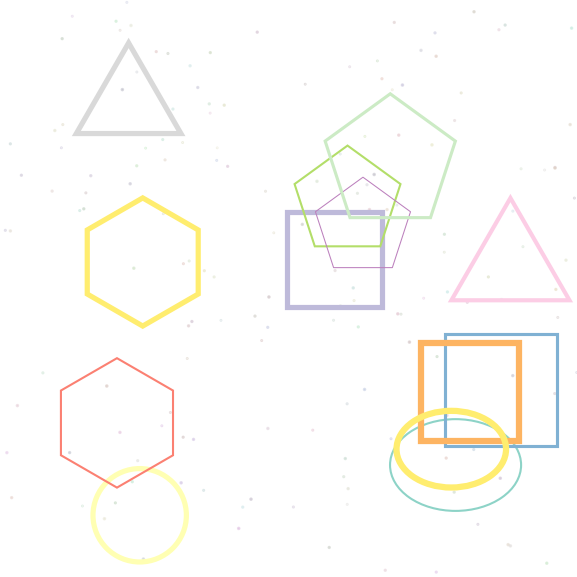[{"shape": "oval", "thickness": 1, "radius": 0.57, "center": [0.789, 0.194]}, {"shape": "circle", "thickness": 2.5, "radius": 0.4, "center": [0.242, 0.107]}, {"shape": "square", "thickness": 2.5, "radius": 0.41, "center": [0.579, 0.55]}, {"shape": "hexagon", "thickness": 1, "radius": 0.56, "center": [0.203, 0.267]}, {"shape": "square", "thickness": 1.5, "radius": 0.49, "center": [0.868, 0.323]}, {"shape": "square", "thickness": 3, "radius": 0.42, "center": [0.814, 0.321]}, {"shape": "pentagon", "thickness": 1, "radius": 0.48, "center": [0.602, 0.651]}, {"shape": "triangle", "thickness": 2, "radius": 0.59, "center": [0.884, 0.538]}, {"shape": "triangle", "thickness": 2.5, "radius": 0.52, "center": [0.223, 0.82]}, {"shape": "pentagon", "thickness": 0.5, "radius": 0.43, "center": [0.629, 0.606]}, {"shape": "pentagon", "thickness": 1.5, "radius": 0.59, "center": [0.676, 0.718]}, {"shape": "oval", "thickness": 3, "radius": 0.47, "center": [0.781, 0.221]}, {"shape": "hexagon", "thickness": 2.5, "radius": 0.55, "center": [0.247, 0.545]}]